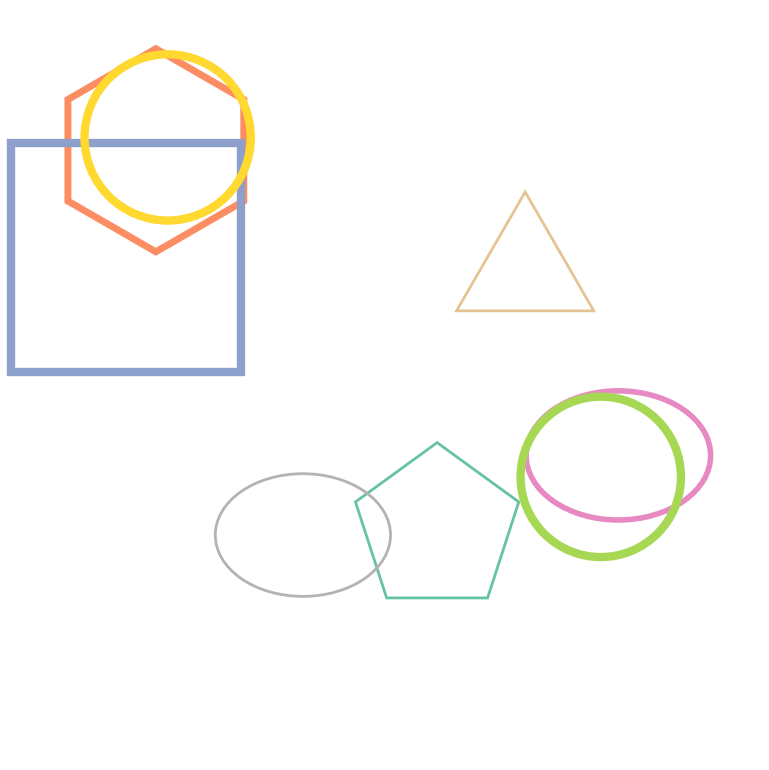[{"shape": "pentagon", "thickness": 1, "radius": 0.56, "center": [0.568, 0.314]}, {"shape": "hexagon", "thickness": 2.5, "radius": 0.66, "center": [0.202, 0.805]}, {"shape": "square", "thickness": 3, "radius": 0.75, "center": [0.164, 0.666]}, {"shape": "oval", "thickness": 2, "radius": 0.6, "center": [0.803, 0.409]}, {"shape": "circle", "thickness": 3, "radius": 0.52, "center": [0.78, 0.381]}, {"shape": "circle", "thickness": 3, "radius": 0.54, "center": [0.218, 0.822]}, {"shape": "triangle", "thickness": 1, "radius": 0.51, "center": [0.682, 0.648]}, {"shape": "oval", "thickness": 1, "radius": 0.57, "center": [0.393, 0.305]}]